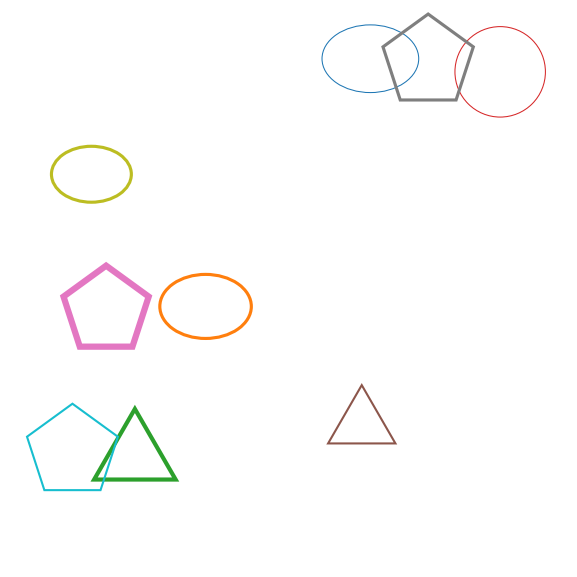[{"shape": "oval", "thickness": 0.5, "radius": 0.42, "center": [0.641, 0.897]}, {"shape": "oval", "thickness": 1.5, "radius": 0.4, "center": [0.356, 0.469]}, {"shape": "triangle", "thickness": 2, "radius": 0.41, "center": [0.234, 0.21]}, {"shape": "circle", "thickness": 0.5, "radius": 0.39, "center": [0.866, 0.875]}, {"shape": "triangle", "thickness": 1, "radius": 0.34, "center": [0.626, 0.265]}, {"shape": "pentagon", "thickness": 3, "radius": 0.39, "center": [0.184, 0.462]}, {"shape": "pentagon", "thickness": 1.5, "radius": 0.41, "center": [0.741, 0.893]}, {"shape": "oval", "thickness": 1.5, "radius": 0.35, "center": [0.158, 0.697]}, {"shape": "pentagon", "thickness": 1, "radius": 0.41, "center": [0.125, 0.217]}]